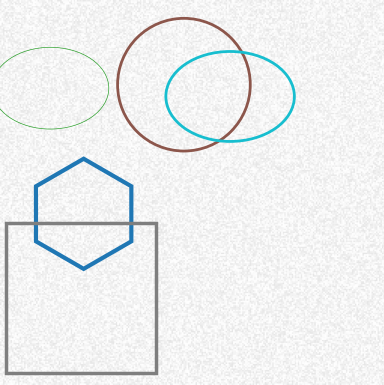[{"shape": "hexagon", "thickness": 3, "radius": 0.71, "center": [0.217, 0.445]}, {"shape": "oval", "thickness": 0.5, "radius": 0.76, "center": [0.131, 0.771]}, {"shape": "circle", "thickness": 2, "radius": 0.86, "center": [0.478, 0.78]}, {"shape": "square", "thickness": 2.5, "radius": 0.97, "center": [0.21, 0.226]}, {"shape": "oval", "thickness": 2, "radius": 0.83, "center": [0.598, 0.749]}]